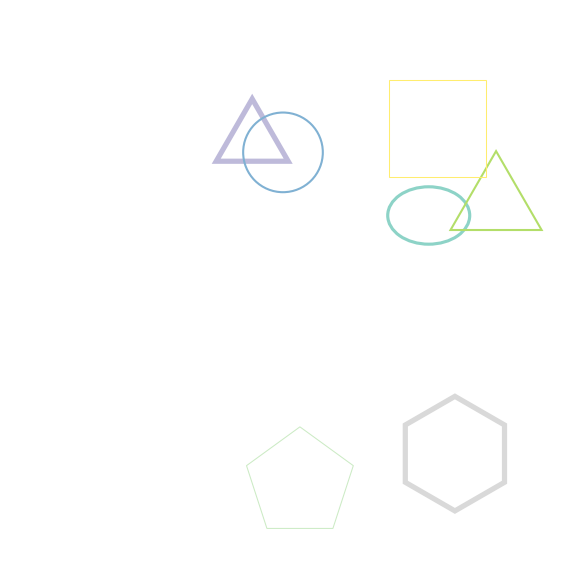[{"shape": "oval", "thickness": 1.5, "radius": 0.35, "center": [0.742, 0.626]}, {"shape": "triangle", "thickness": 2.5, "radius": 0.36, "center": [0.437, 0.756]}, {"shape": "circle", "thickness": 1, "radius": 0.34, "center": [0.49, 0.735]}, {"shape": "triangle", "thickness": 1, "radius": 0.46, "center": [0.859, 0.646]}, {"shape": "hexagon", "thickness": 2.5, "radius": 0.5, "center": [0.788, 0.214]}, {"shape": "pentagon", "thickness": 0.5, "radius": 0.49, "center": [0.519, 0.163]}, {"shape": "square", "thickness": 0.5, "radius": 0.42, "center": [0.758, 0.777]}]